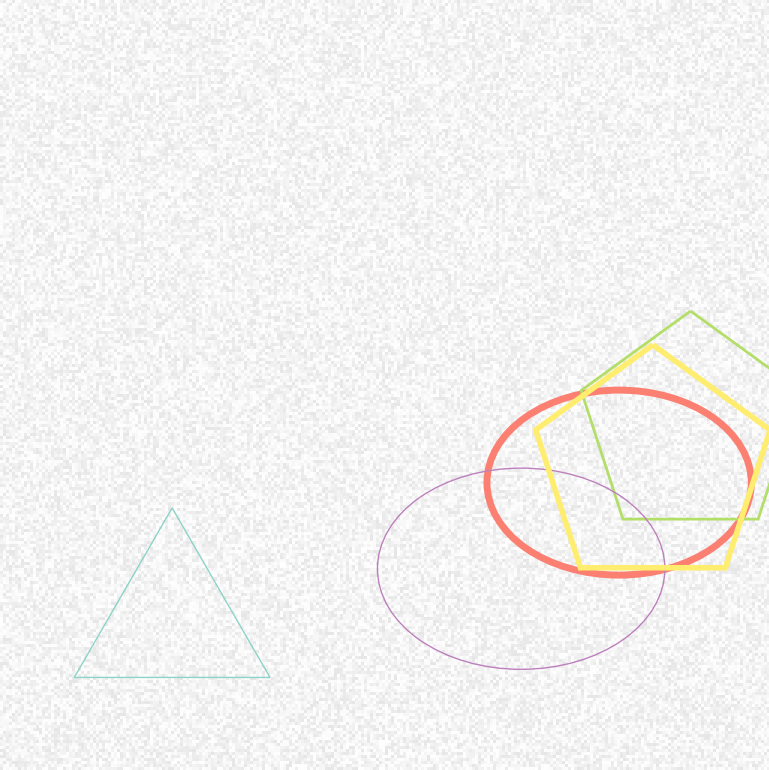[{"shape": "triangle", "thickness": 0.5, "radius": 0.73, "center": [0.224, 0.194]}, {"shape": "oval", "thickness": 2.5, "radius": 0.86, "center": [0.804, 0.373]}, {"shape": "pentagon", "thickness": 1, "radius": 0.75, "center": [0.897, 0.447]}, {"shape": "oval", "thickness": 0.5, "radius": 0.93, "center": [0.677, 0.261]}, {"shape": "pentagon", "thickness": 2, "radius": 0.8, "center": [0.848, 0.392]}]